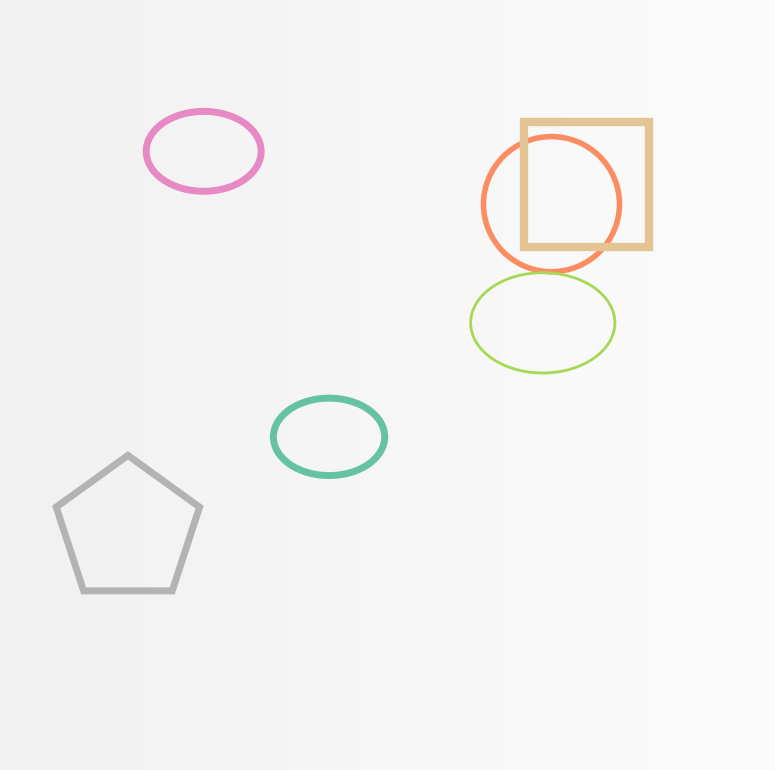[{"shape": "oval", "thickness": 2.5, "radius": 0.36, "center": [0.425, 0.433]}, {"shape": "circle", "thickness": 2, "radius": 0.44, "center": [0.712, 0.735]}, {"shape": "oval", "thickness": 2.5, "radius": 0.37, "center": [0.263, 0.803]}, {"shape": "oval", "thickness": 1, "radius": 0.47, "center": [0.7, 0.581]}, {"shape": "square", "thickness": 3, "radius": 0.4, "center": [0.756, 0.76]}, {"shape": "pentagon", "thickness": 2.5, "radius": 0.49, "center": [0.165, 0.311]}]